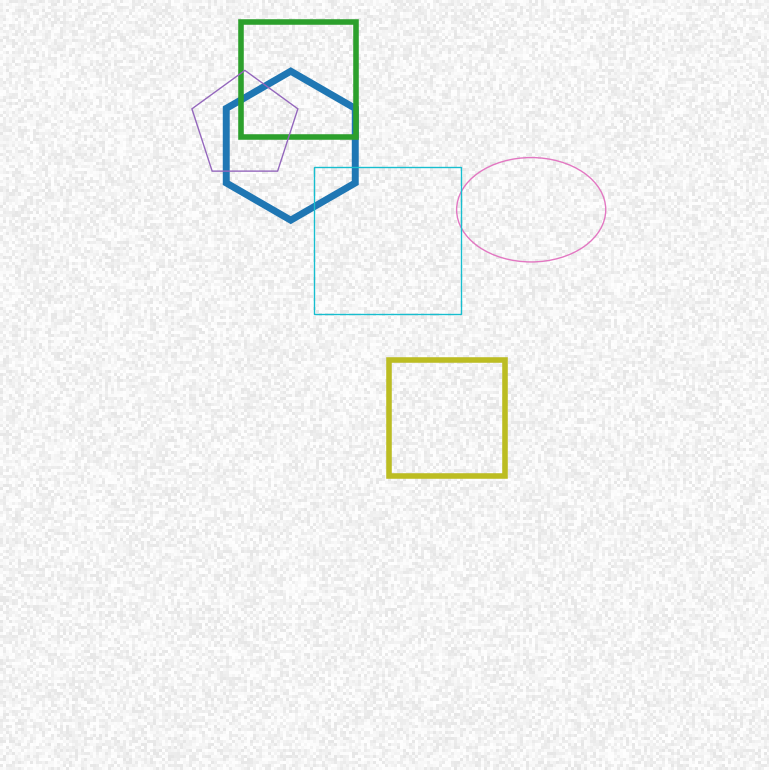[{"shape": "hexagon", "thickness": 2.5, "radius": 0.48, "center": [0.378, 0.811]}, {"shape": "square", "thickness": 2, "radius": 0.38, "center": [0.388, 0.897]}, {"shape": "pentagon", "thickness": 0.5, "radius": 0.36, "center": [0.318, 0.836]}, {"shape": "oval", "thickness": 0.5, "radius": 0.48, "center": [0.69, 0.728]}, {"shape": "square", "thickness": 2, "radius": 0.38, "center": [0.581, 0.457]}, {"shape": "square", "thickness": 0.5, "radius": 0.48, "center": [0.503, 0.688]}]